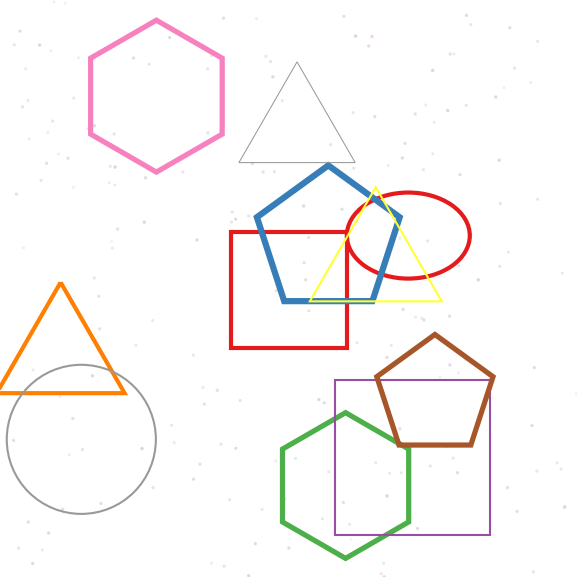[{"shape": "oval", "thickness": 2, "radius": 0.53, "center": [0.707, 0.591]}, {"shape": "square", "thickness": 2, "radius": 0.5, "center": [0.501, 0.497]}, {"shape": "pentagon", "thickness": 3, "radius": 0.65, "center": [0.568, 0.583]}, {"shape": "hexagon", "thickness": 2.5, "radius": 0.63, "center": [0.598, 0.158]}, {"shape": "square", "thickness": 1, "radius": 0.67, "center": [0.714, 0.207]}, {"shape": "triangle", "thickness": 2, "radius": 0.64, "center": [0.105, 0.382]}, {"shape": "triangle", "thickness": 1, "radius": 0.66, "center": [0.651, 0.543]}, {"shape": "pentagon", "thickness": 2.5, "radius": 0.53, "center": [0.753, 0.314]}, {"shape": "hexagon", "thickness": 2.5, "radius": 0.66, "center": [0.271, 0.833]}, {"shape": "circle", "thickness": 1, "radius": 0.65, "center": [0.141, 0.238]}, {"shape": "triangle", "thickness": 0.5, "radius": 0.58, "center": [0.514, 0.776]}]